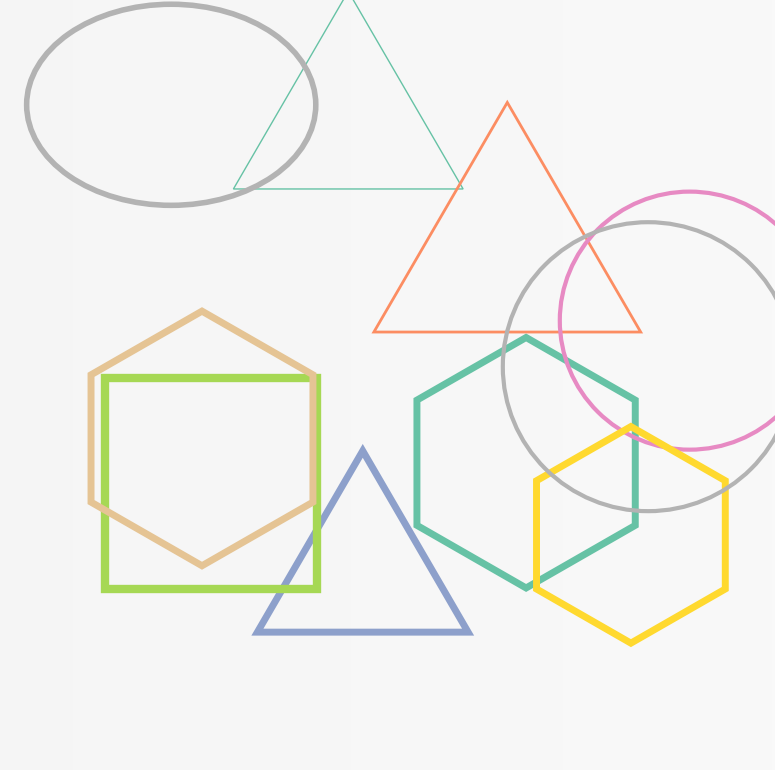[{"shape": "triangle", "thickness": 0.5, "radius": 0.86, "center": [0.449, 0.84]}, {"shape": "hexagon", "thickness": 2.5, "radius": 0.81, "center": [0.679, 0.399]}, {"shape": "triangle", "thickness": 1, "radius": 0.99, "center": [0.655, 0.668]}, {"shape": "triangle", "thickness": 2.5, "radius": 0.78, "center": [0.468, 0.258]}, {"shape": "circle", "thickness": 1.5, "radius": 0.84, "center": [0.89, 0.584]}, {"shape": "square", "thickness": 3, "radius": 0.68, "center": [0.272, 0.372]}, {"shape": "hexagon", "thickness": 2.5, "radius": 0.7, "center": [0.814, 0.305]}, {"shape": "hexagon", "thickness": 2.5, "radius": 0.83, "center": [0.261, 0.431]}, {"shape": "circle", "thickness": 1.5, "radius": 0.94, "center": [0.836, 0.524]}, {"shape": "oval", "thickness": 2, "radius": 0.93, "center": [0.221, 0.864]}]